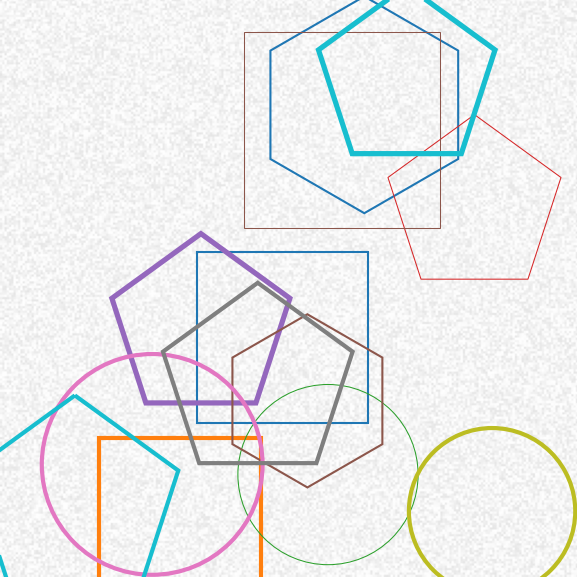[{"shape": "hexagon", "thickness": 1, "radius": 0.94, "center": [0.631, 0.818]}, {"shape": "square", "thickness": 1, "radius": 0.74, "center": [0.489, 0.414]}, {"shape": "square", "thickness": 2, "radius": 0.7, "center": [0.312, 0.1]}, {"shape": "circle", "thickness": 0.5, "radius": 0.78, "center": [0.568, 0.177]}, {"shape": "pentagon", "thickness": 0.5, "radius": 0.79, "center": [0.822, 0.643]}, {"shape": "pentagon", "thickness": 2.5, "radius": 0.81, "center": [0.348, 0.433]}, {"shape": "hexagon", "thickness": 1, "radius": 0.75, "center": [0.532, 0.305]}, {"shape": "square", "thickness": 0.5, "radius": 0.85, "center": [0.592, 0.774]}, {"shape": "circle", "thickness": 2, "radius": 0.96, "center": [0.264, 0.195]}, {"shape": "pentagon", "thickness": 2, "radius": 0.86, "center": [0.446, 0.337]}, {"shape": "circle", "thickness": 2, "radius": 0.72, "center": [0.852, 0.114]}, {"shape": "pentagon", "thickness": 2, "radius": 0.94, "center": [0.13, 0.126]}, {"shape": "pentagon", "thickness": 2.5, "radius": 0.8, "center": [0.704, 0.863]}]